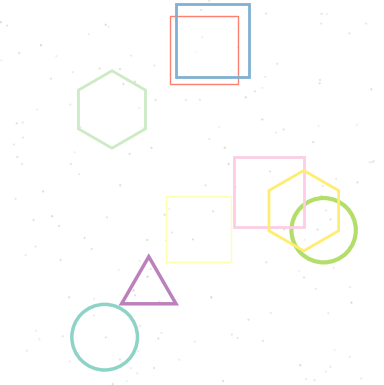[{"shape": "circle", "thickness": 2.5, "radius": 0.43, "center": [0.272, 0.124]}, {"shape": "square", "thickness": 1, "radius": 0.43, "center": [0.516, 0.404]}, {"shape": "square", "thickness": 1, "radius": 0.44, "center": [0.53, 0.869]}, {"shape": "square", "thickness": 2, "radius": 0.47, "center": [0.551, 0.895]}, {"shape": "circle", "thickness": 3, "radius": 0.42, "center": [0.841, 0.402]}, {"shape": "square", "thickness": 2, "radius": 0.45, "center": [0.699, 0.502]}, {"shape": "triangle", "thickness": 2.5, "radius": 0.41, "center": [0.386, 0.252]}, {"shape": "hexagon", "thickness": 2, "radius": 0.5, "center": [0.291, 0.716]}, {"shape": "hexagon", "thickness": 2, "radius": 0.52, "center": [0.789, 0.453]}]